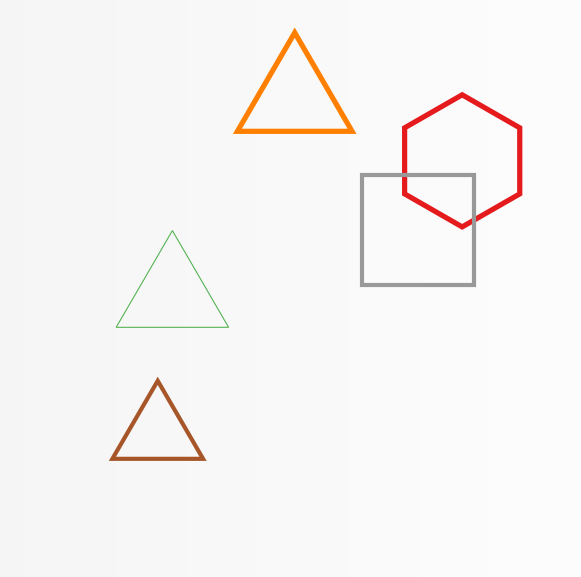[{"shape": "hexagon", "thickness": 2.5, "radius": 0.57, "center": [0.795, 0.721]}, {"shape": "triangle", "thickness": 0.5, "radius": 0.56, "center": [0.297, 0.488]}, {"shape": "triangle", "thickness": 2.5, "radius": 0.57, "center": [0.507, 0.829]}, {"shape": "triangle", "thickness": 2, "radius": 0.45, "center": [0.271, 0.25]}, {"shape": "square", "thickness": 2, "radius": 0.48, "center": [0.719, 0.601]}]